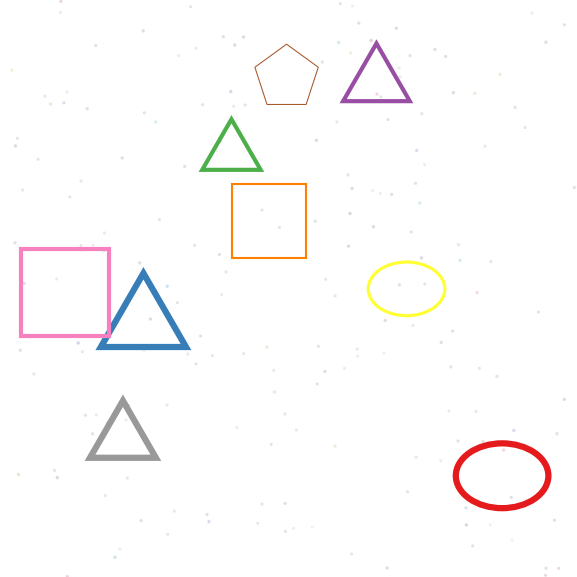[{"shape": "oval", "thickness": 3, "radius": 0.4, "center": [0.869, 0.175]}, {"shape": "triangle", "thickness": 3, "radius": 0.43, "center": [0.248, 0.441]}, {"shape": "triangle", "thickness": 2, "radius": 0.29, "center": [0.401, 0.734]}, {"shape": "triangle", "thickness": 2, "radius": 0.33, "center": [0.652, 0.857]}, {"shape": "square", "thickness": 1, "radius": 0.32, "center": [0.465, 0.617]}, {"shape": "oval", "thickness": 1.5, "radius": 0.33, "center": [0.704, 0.499]}, {"shape": "pentagon", "thickness": 0.5, "radius": 0.29, "center": [0.496, 0.865]}, {"shape": "square", "thickness": 2, "radius": 0.38, "center": [0.113, 0.492]}, {"shape": "triangle", "thickness": 3, "radius": 0.33, "center": [0.213, 0.239]}]